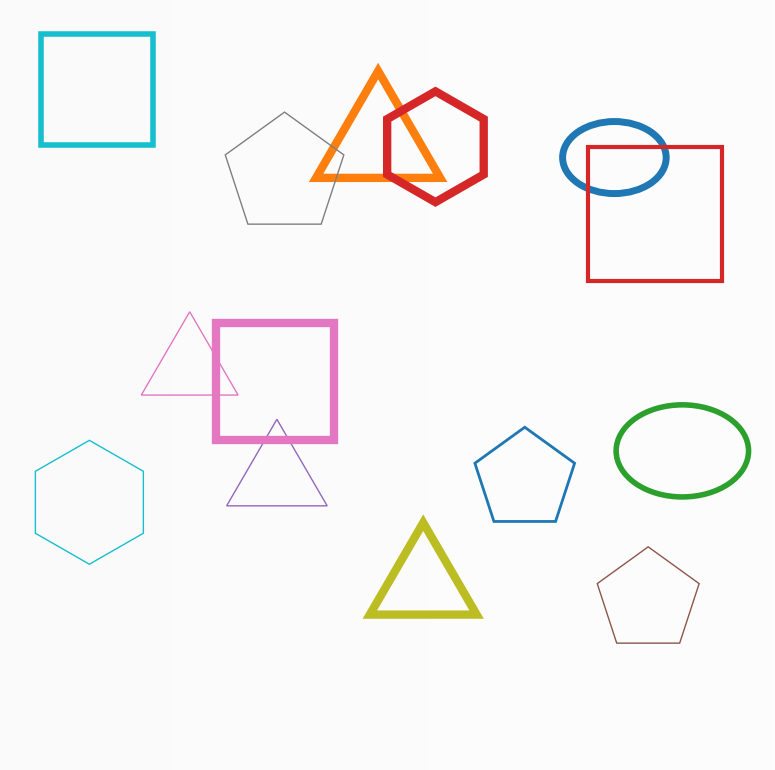[{"shape": "oval", "thickness": 2.5, "radius": 0.33, "center": [0.793, 0.795]}, {"shape": "pentagon", "thickness": 1, "radius": 0.34, "center": [0.677, 0.378]}, {"shape": "triangle", "thickness": 3, "radius": 0.46, "center": [0.488, 0.815]}, {"shape": "oval", "thickness": 2, "radius": 0.43, "center": [0.88, 0.414]}, {"shape": "hexagon", "thickness": 3, "radius": 0.36, "center": [0.562, 0.809]}, {"shape": "square", "thickness": 1.5, "radius": 0.43, "center": [0.845, 0.722]}, {"shape": "triangle", "thickness": 0.5, "radius": 0.37, "center": [0.357, 0.381]}, {"shape": "pentagon", "thickness": 0.5, "radius": 0.35, "center": [0.836, 0.221]}, {"shape": "square", "thickness": 3, "radius": 0.38, "center": [0.355, 0.504]}, {"shape": "triangle", "thickness": 0.5, "radius": 0.36, "center": [0.245, 0.523]}, {"shape": "pentagon", "thickness": 0.5, "radius": 0.4, "center": [0.367, 0.774]}, {"shape": "triangle", "thickness": 3, "radius": 0.4, "center": [0.546, 0.242]}, {"shape": "square", "thickness": 2, "radius": 0.36, "center": [0.125, 0.884]}, {"shape": "hexagon", "thickness": 0.5, "radius": 0.4, "center": [0.115, 0.348]}]